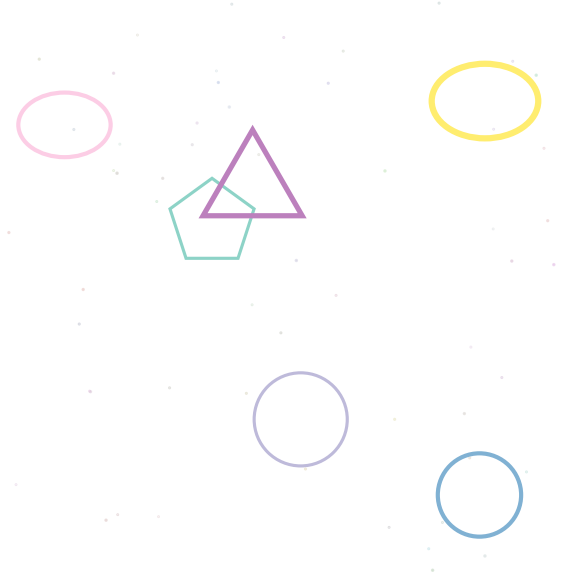[{"shape": "pentagon", "thickness": 1.5, "radius": 0.38, "center": [0.367, 0.614]}, {"shape": "circle", "thickness": 1.5, "radius": 0.4, "center": [0.521, 0.273]}, {"shape": "circle", "thickness": 2, "radius": 0.36, "center": [0.83, 0.142]}, {"shape": "oval", "thickness": 2, "radius": 0.4, "center": [0.112, 0.783]}, {"shape": "triangle", "thickness": 2.5, "radius": 0.5, "center": [0.437, 0.675]}, {"shape": "oval", "thickness": 3, "radius": 0.46, "center": [0.84, 0.824]}]